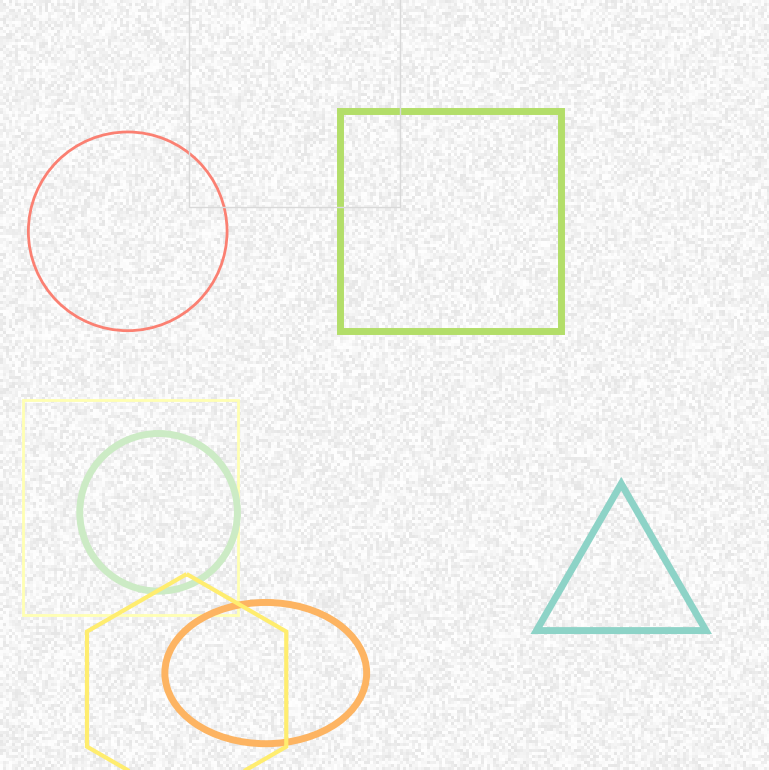[{"shape": "triangle", "thickness": 2.5, "radius": 0.64, "center": [0.807, 0.245]}, {"shape": "square", "thickness": 1, "radius": 0.7, "center": [0.169, 0.341]}, {"shape": "circle", "thickness": 1, "radius": 0.65, "center": [0.166, 0.7]}, {"shape": "oval", "thickness": 2.5, "radius": 0.66, "center": [0.345, 0.126]}, {"shape": "square", "thickness": 2.5, "radius": 0.71, "center": [0.585, 0.713]}, {"shape": "square", "thickness": 0.5, "radius": 0.68, "center": [0.382, 0.868]}, {"shape": "circle", "thickness": 2.5, "radius": 0.51, "center": [0.206, 0.335]}, {"shape": "hexagon", "thickness": 1.5, "radius": 0.75, "center": [0.242, 0.105]}]